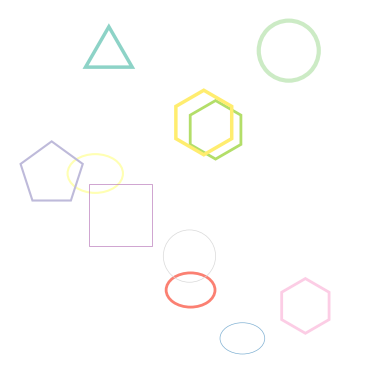[{"shape": "triangle", "thickness": 2.5, "radius": 0.35, "center": [0.283, 0.861]}, {"shape": "oval", "thickness": 1.5, "radius": 0.36, "center": [0.247, 0.549]}, {"shape": "pentagon", "thickness": 1.5, "radius": 0.42, "center": [0.134, 0.548]}, {"shape": "oval", "thickness": 2, "radius": 0.32, "center": [0.495, 0.247]}, {"shape": "oval", "thickness": 0.5, "radius": 0.29, "center": [0.63, 0.121]}, {"shape": "hexagon", "thickness": 2, "radius": 0.38, "center": [0.56, 0.663]}, {"shape": "hexagon", "thickness": 2, "radius": 0.36, "center": [0.793, 0.205]}, {"shape": "circle", "thickness": 0.5, "radius": 0.34, "center": [0.492, 0.335]}, {"shape": "square", "thickness": 0.5, "radius": 0.4, "center": [0.313, 0.442]}, {"shape": "circle", "thickness": 3, "radius": 0.39, "center": [0.75, 0.868]}, {"shape": "hexagon", "thickness": 2.5, "radius": 0.42, "center": [0.529, 0.682]}]